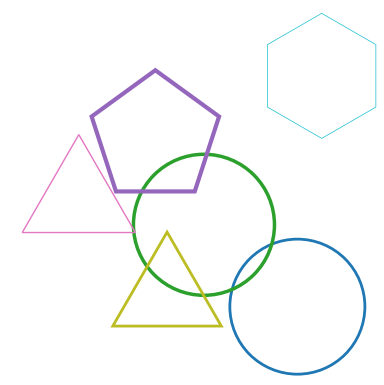[{"shape": "circle", "thickness": 2, "radius": 0.88, "center": [0.772, 0.203]}, {"shape": "circle", "thickness": 2.5, "radius": 0.92, "center": [0.53, 0.416]}, {"shape": "pentagon", "thickness": 3, "radius": 0.87, "center": [0.404, 0.644]}, {"shape": "triangle", "thickness": 1, "radius": 0.85, "center": [0.205, 0.481]}, {"shape": "triangle", "thickness": 2, "radius": 0.81, "center": [0.434, 0.234]}, {"shape": "hexagon", "thickness": 0.5, "radius": 0.81, "center": [0.836, 0.803]}]